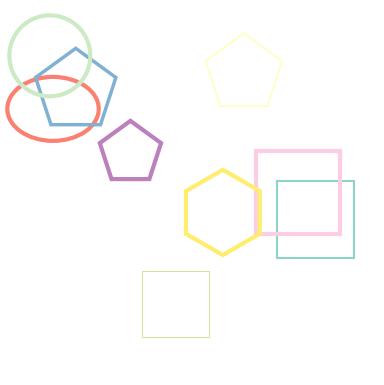[{"shape": "square", "thickness": 1.5, "radius": 0.5, "center": [0.819, 0.43]}, {"shape": "pentagon", "thickness": 1, "radius": 0.52, "center": [0.633, 0.809]}, {"shape": "oval", "thickness": 3, "radius": 0.59, "center": [0.138, 0.717]}, {"shape": "pentagon", "thickness": 2.5, "radius": 0.55, "center": [0.197, 0.765]}, {"shape": "square", "thickness": 0.5, "radius": 0.43, "center": [0.456, 0.21]}, {"shape": "square", "thickness": 3, "radius": 0.54, "center": [0.774, 0.499]}, {"shape": "pentagon", "thickness": 3, "radius": 0.42, "center": [0.339, 0.602]}, {"shape": "circle", "thickness": 3, "radius": 0.53, "center": [0.129, 0.855]}, {"shape": "hexagon", "thickness": 3, "radius": 0.55, "center": [0.579, 0.448]}]